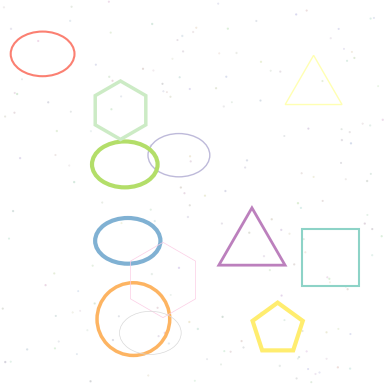[{"shape": "square", "thickness": 1.5, "radius": 0.37, "center": [0.858, 0.332]}, {"shape": "triangle", "thickness": 1, "radius": 0.43, "center": [0.815, 0.771]}, {"shape": "oval", "thickness": 1, "radius": 0.4, "center": [0.465, 0.597]}, {"shape": "oval", "thickness": 1.5, "radius": 0.41, "center": [0.111, 0.86]}, {"shape": "oval", "thickness": 3, "radius": 0.42, "center": [0.332, 0.374]}, {"shape": "circle", "thickness": 2.5, "radius": 0.47, "center": [0.346, 0.171]}, {"shape": "oval", "thickness": 3, "radius": 0.43, "center": [0.324, 0.573]}, {"shape": "hexagon", "thickness": 0.5, "radius": 0.49, "center": [0.423, 0.273]}, {"shape": "oval", "thickness": 0.5, "radius": 0.4, "center": [0.39, 0.135]}, {"shape": "triangle", "thickness": 2, "radius": 0.5, "center": [0.654, 0.361]}, {"shape": "hexagon", "thickness": 2.5, "radius": 0.38, "center": [0.313, 0.714]}, {"shape": "pentagon", "thickness": 3, "radius": 0.34, "center": [0.721, 0.145]}]